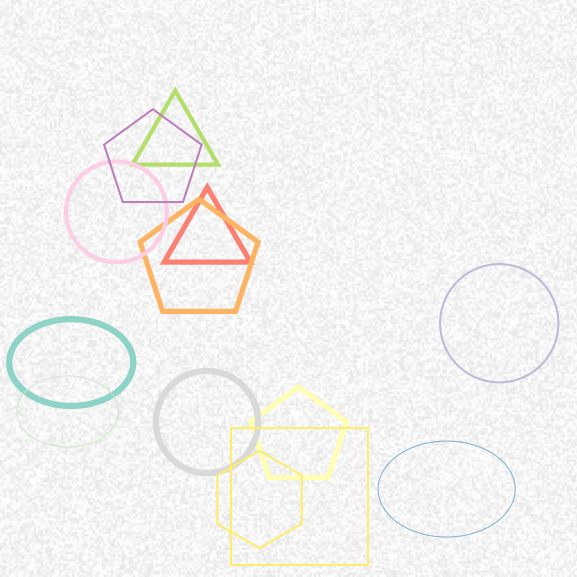[{"shape": "oval", "thickness": 3, "radius": 0.54, "center": [0.123, 0.371]}, {"shape": "pentagon", "thickness": 2.5, "radius": 0.43, "center": [0.517, 0.242]}, {"shape": "circle", "thickness": 1, "radius": 0.51, "center": [0.865, 0.439]}, {"shape": "triangle", "thickness": 2.5, "radius": 0.43, "center": [0.359, 0.588]}, {"shape": "oval", "thickness": 0.5, "radius": 0.59, "center": [0.773, 0.152]}, {"shape": "pentagon", "thickness": 2.5, "radius": 0.54, "center": [0.345, 0.547]}, {"shape": "triangle", "thickness": 2, "radius": 0.43, "center": [0.303, 0.757]}, {"shape": "circle", "thickness": 2, "radius": 0.44, "center": [0.202, 0.632]}, {"shape": "circle", "thickness": 3, "radius": 0.44, "center": [0.358, 0.268]}, {"shape": "pentagon", "thickness": 1, "radius": 0.44, "center": [0.265, 0.721]}, {"shape": "oval", "thickness": 0.5, "radius": 0.44, "center": [0.117, 0.287]}, {"shape": "square", "thickness": 1, "radius": 0.59, "center": [0.519, 0.139]}, {"shape": "hexagon", "thickness": 1, "radius": 0.42, "center": [0.449, 0.134]}]